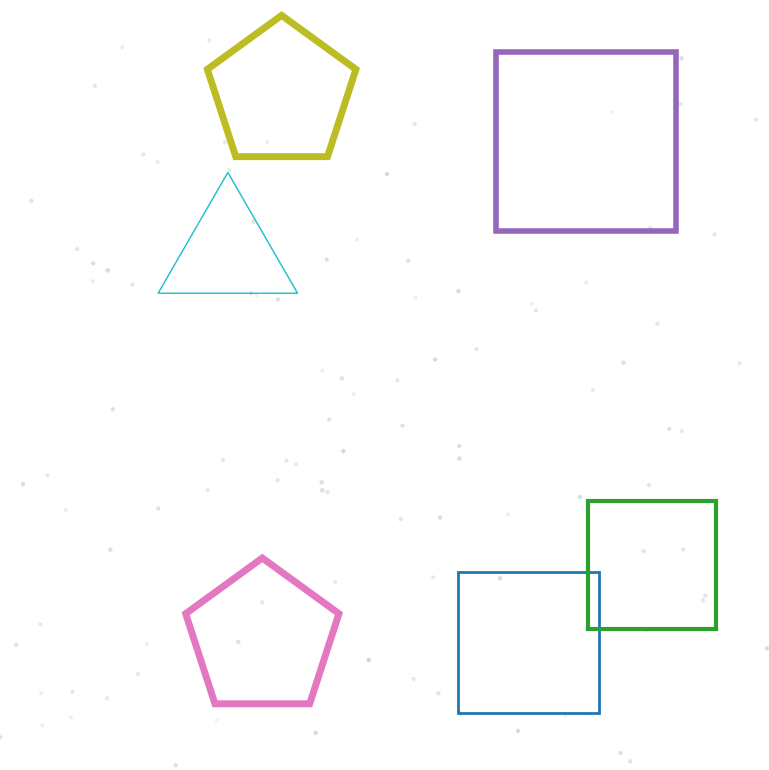[{"shape": "square", "thickness": 1, "radius": 0.46, "center": [0.686, 0.166]}, {"shape": "square", "thickness": 1.5, "radius": 0.42, "center": [0.847, 0.267]}, {"shape": "square", "thickness": 2, "radius": 0.58, "center": [0.761, 0.816]}, {"shape": "pentagon", "thickness": 2.5, "radius": 0.52, "center": [0.341, 0.171]}, {"shape": "pentagon", "thickness": 2.5, "radius": 0.51, "center": [0.366, 0.879]}, {"shape": "triangle", "thickness": 0.5, "radius": 0.52, "center": [0.296, 0.671]}]